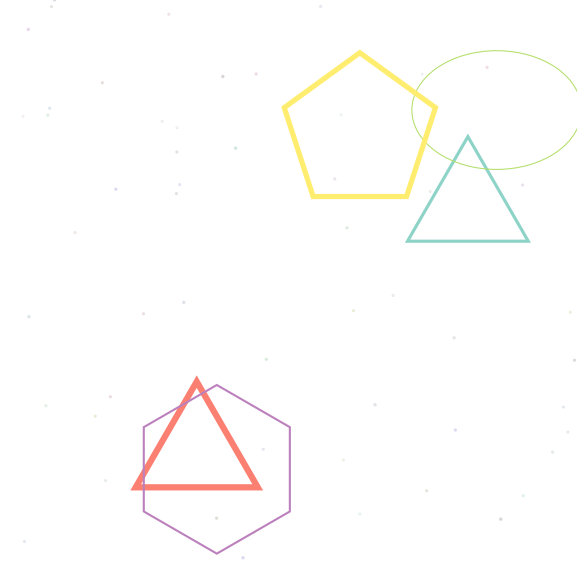[{"shape": "triangle", "thickness": 1.5, "radius": 0.6, "center": [0.81, 0.642]}, {"shape": "triangle", "thickness": 3, "radius": 0.61, "center": [0.341, 0.216]}, {"shape": "oval", "thickness": 0.5, "radius": 0.73, "center": [0.86, 0.809]}, {"shape": "hexagon", "thickness": 1, "radius": 0.73, "center": [0.375, 0.186]}, {"shape": "pentagon", "thickness": 2.5, "radius": 0.69, "center": [0.623, 0.77]}]